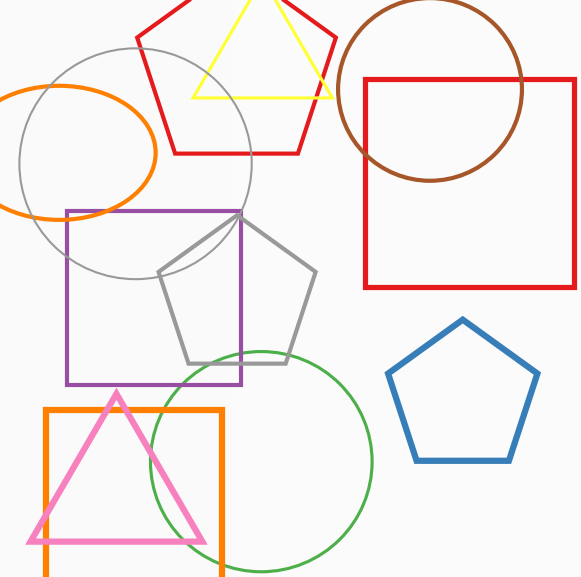[{"shape": "square", "thickness": 2.5, "radius": 0.9, "center": [0.808, 0.682]}, {"shape": "pentagon", "thickness": 2, "radius": 0.9, "center": [0.407, 0.879]}, {"shape": "pentagon", "thickness": 3, "radius": 0.68, "center": [0.796, 0.311]}, {"shape": "circle", "thickness": 1.5, "radius": 0.95, "center": [0.45, 0.2]}, {"shape": "square", "thickness": 2, "radius": 0.75, "center": [0.265, 0.483]}, {"shape": "square", "thickness": 3, "radius": 0.76, "center": [0.23, 0.137]}, {"shape": "oval", "thickness": 2, "radius": 0.83, "center": [0.102, 0.734]}, {"shape": "triangle", "thickness": 1.5, "radius": 0.69, "center": [0.452, 0.899]}, {"shape": "circle", "thickness": 2, "radius": 0.79, "center": [0.74, 0.844]}, {"shape": "triangle", "thickness": 3, "radius": 0.85, "center": [0.2, 0.147]}, {"shape": "circle", "thickness": 1, "radius": 1.0, "center": [0.233, 0.716]}, {"shape": "pentagon", "thickness": 2, "radius": 0.71, "center": [0.408, 0.484]}]